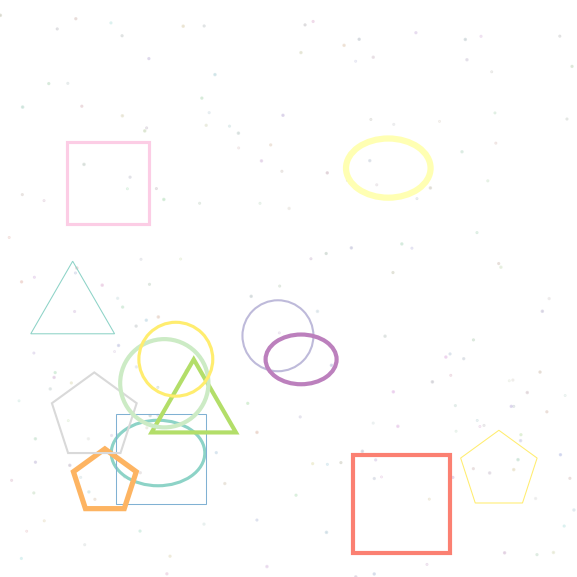[{"shape": "triangle", "thickness": 0.5, "radius": 0.42, "center": [0.126, 0.463]}, {"shape": "oval", "thickness": 1.5, "radius": 0.4, "center": [0.274, 0.215]}, {"shape": "oval", "thickness": 3, "radius": 0.37, "center": [0.672, 0.708]}, {"shape": "circle", "thickness": 1, "radius": 0.31, "center": [0.481, 0.418]}, {"shape": "square", "thickness": 2, "radius": 0.42, "center": [0.695, 0.127]}, {"shape": "square", "thickness": 0.5, "radius": 0.39, "center": [0.279, 0.205]}, {"shape": "pentagon", "thickness": 2.5, "radius": 0.29, "center": [0.182, 0.165]}, {"shape": "triangle", "thickness": 2, "radius": 0.42, "center": [0.335, 0.292]}, {"shape": "square", "thickness": 1.5, "radius": 0.35, "center": [0.187, 0.682]}, {"shape": "pentagon", "thickness": 1, "radius": 0.39, "center": [0.163, 0.277]}, {"shape": "oval", "thickness": 2, "radius": 0.31, "center": [0.521, 0.377]}, {"shape": "circle", "thickness": 2, "radius": 0.38, "center": [0.285, 0.336]}, {"shape": "pentagon", "thickness": 0.5, "radius": 0.35, "center": [0.864, 0.184]}, {"shape": "circle", "thickness": 1.5, "radius": 0.32, "center": [0.304, 0.377]}]